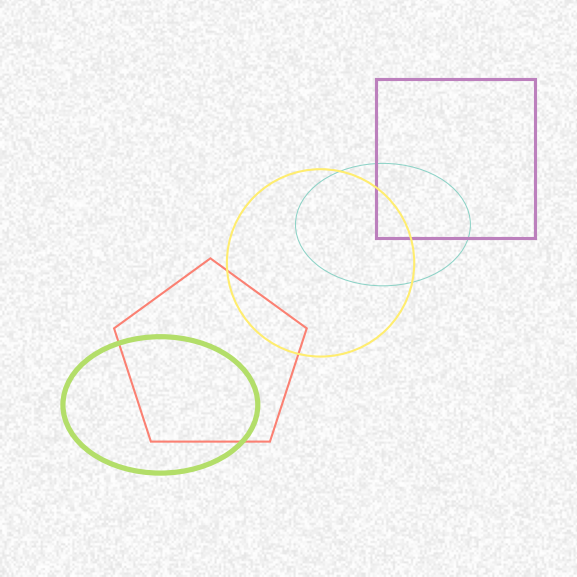[{"shape": "oval", "thickness": 0.5, "radius": 0.76, "center": [0.663, 0.61]}, {"shape": "pentagon", "thickness": 1, "radius": 0.88, "center": [0.364, 0.376]}, {"shape": "oval", "thickness": 2.5, "radius": 0.84, "center": [0.278, 0.298]}, {"shape": "square", "thickness": 1.5, "radius": 0.69, "center": [0.789, 0.725]}, {"shape": "circle", "thickness": 1, "radius": 0.81, "center": [0.555, 0.544]}]